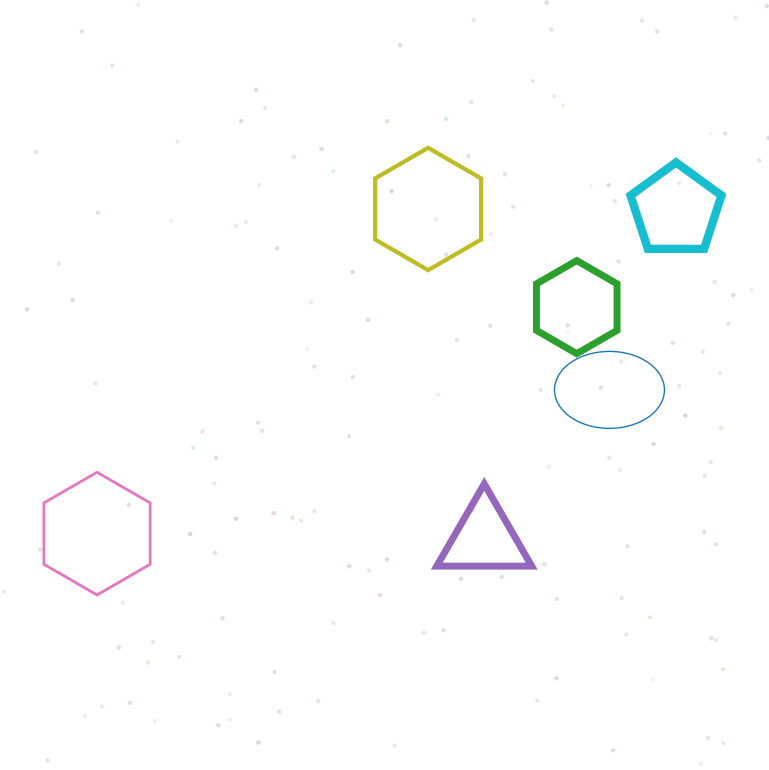[{"shape": "oval", "thickness": 0.5, "radius": 0.36, "center": [0.792, 0.494]}, {"shape": "hexagon", "thickness": 2.5, "radius": 0.3, "center": [0.749, 0.601]}, {"shape": "triangle", "thickness": 2.5, "radius": 0.36, "center": [0.629, 0.3]}, {"shape": "hexagon", "thickness": 1, "radius": 0.4, "center": [0.126, 0.307]}, {"shape": "hexagon", "thickness": 1.5, "radius": 0.4, "center": [0.556, 0.729]}, {"shape": "pentagon", "thickness": 3, "radius": 0.31, "center": [0.878, 0.727]}]